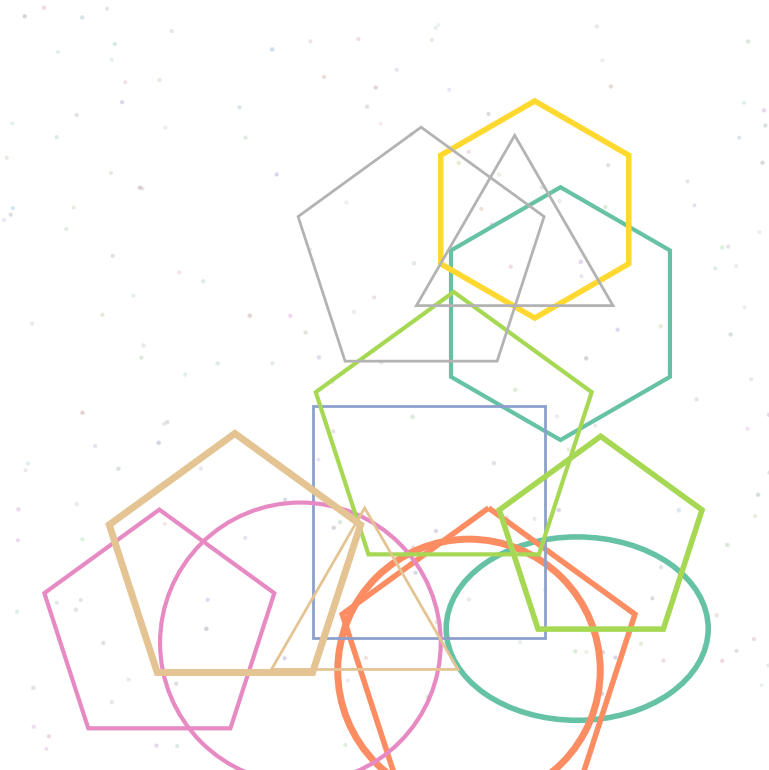[{"shape": "hexagon", "thickness": 1.5, "radius": 0.82, "center": [0.728, 0.593]}, {"shape": "oval", "thickness": 2, "radius": 0.85, "center": [0.75, 0.184]}, {"shape": "circle", "thickness": 2.5, "radius": 0.85, "center": [0.609, 0.129]}, {"shape": "pentagon", "thickness": 2, "radius": 1.0, "center": [0.635, 0.141]}, {"shape": "square", "thickness": 1, "radius": 0.75, "center": [0.557, 0.322]}, {"shape": "circle", "thickness": 1.5, "radius": 0.91, "center": [0.39, 0.165]}, {"shape": "pentagon", "thickness": 1.5, "radius": 0.79, "center": [0.207, 0.181]}, {"shape": "pentagon", "thickness": 1.5, "radius": 0.94, "center": [0.589, 0.432]}, {"shape": "pentagon", "thickness": 2, "radius": 0.69, "center": [0.78, 0.295]}, {"shape": "hexagon", "thickness": 2, "radius": 0.7, "center": [0.694, 0.728]}, {"shape": "triangle", "thickness": 1, "radius": 0.7, "center": [0.474, 0.2]}, {"shape": "pentagon", "thickness": 2.5, "radius": 0.86, "center": [0.305, 0.265]}, {"shape": "pentagon", "thickness": 1, "radius": 0.84, "center": [0.547, 0.667]}, {"shape": "triangle", "thickness": 1, "radius": 0.74, "center": [0.668, 0.677]}]